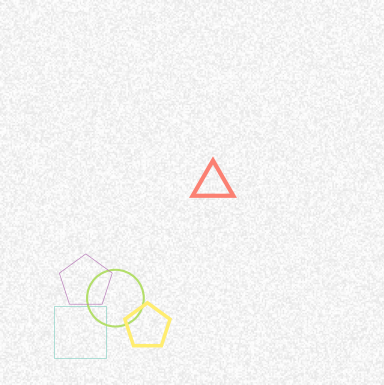[{"shape": "square", "thickness": 0.5, "radius": 0.34, "center": [0.208, 0.139]}, {"shape": "triangle", "thickness": 3, "radius": 0.31, "center": [0.553, 0.522]}, {"shape": "circle", "thickness": 1.5, "radius": 0.37, "center": [0.3, 0.226]}, {"shape": "pentagon", "thickness": 0.5, "radius": 0.36, "center": [0.223, 0.268]}, {"shape": "pentagon", "thickness": 2.5, "radius": 0.31, "center": [0.383, 0.152]}]